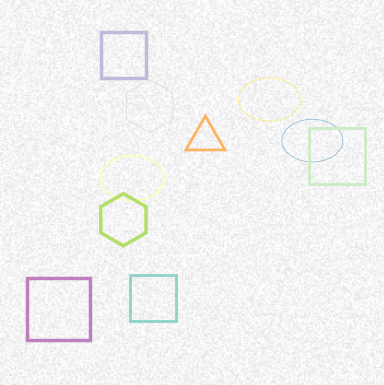[{"shape": "square", "thickness": 2, "radius": 0.3, "center": [0.397, 0.227]}, {"shape": "oval", "thickness": 1, "radius": 0.42, "center": [0.343, 0.537]}, {"shape": "square", "thickness": 2.5, "radius": 0.29, "center": [0.321, 0.857]}, {"shape": "oval", "thickness": 0.5, "radius": 0.4, "center": [0.811, 0.635]}, {"shape": "triangle", "thickness": 2, "radius": 0.29, "center": [0.533, 0.64]}, {"shape": "hexagon", "thickness": 2.5, "radius": 0.34, "center": [0.321, 0.429]}, {"shape": "hexagon", "thickness": 0.5, "radius": 0.35, "center": [0.389, 0.724]}, {"shape": "square", "thickness": 2.5, "radius": 0.41, "center": [0.151, 0.197]}, {"shape": "square", "thickness": 2, "radius": 0.36, "center": [0.875, 0.596]}, {"shape": "oval", "thickness": 0.5, "radius": 0.4, "center": [0.7, 0.742]}]